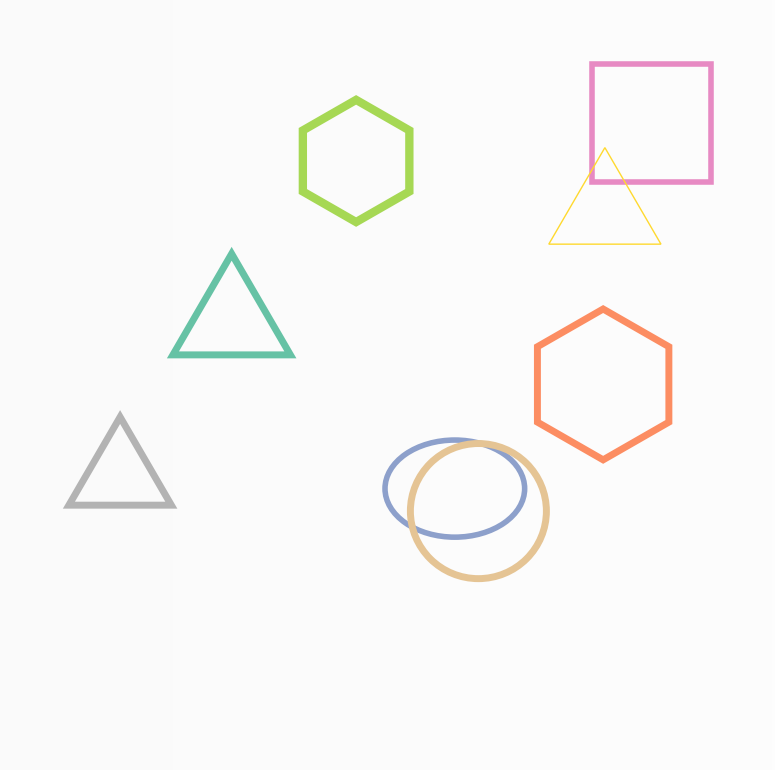[{"shape": "triangle", "thickness": 2.5, "radius": 0.44, "center": [0.299, 0.583]}, {"shape": "hexagon", "thickness": 2.5, "radius": 0.49, "center": [0.778, 0.501]}, {"shape": "oval", "thickness": 2, "radius": 0.45, "center": [0.587, 0.365]}, {"shape": "square", "thickness": 2, "radius": 0.38, "center": [0.84, 0.84]}, {"shape": "hexagon", "thickness": 3, "radius": 0.4, "center": [0.459, 0.791]}, {"shape": "triangle", "thickness": 0.5, "radius": 0.42, "center": [0.78, 0.725]}, {"shape": "circle", "thickness": 2.5, "radius": 0.44, "center": [0.617, 0.336]}, {"shape": "triangle", "thickness": 2.5, "radius": 0.38, "center": [0.155, 0.382]}]